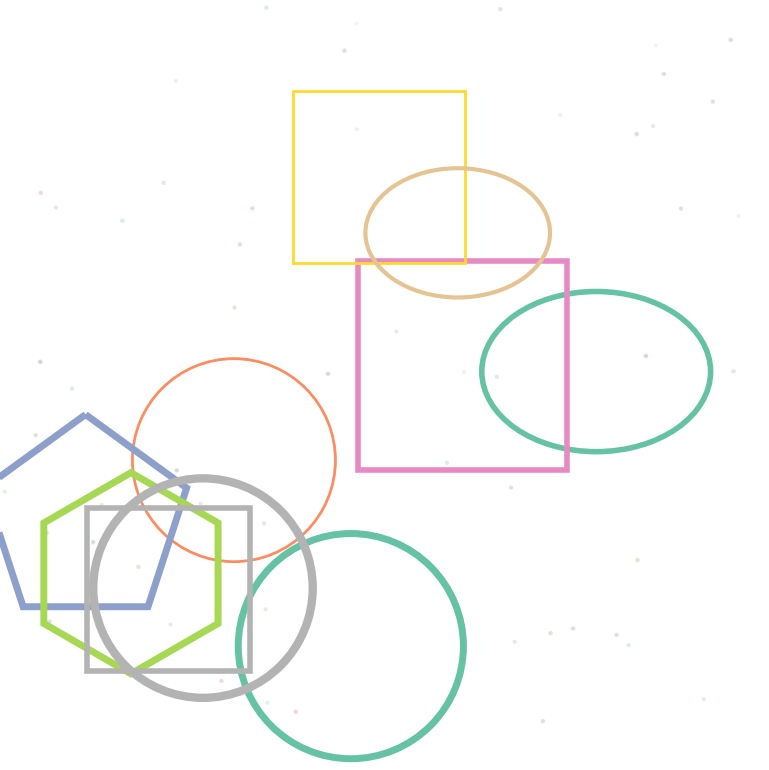[{"shape": "circle", "thickness": 2.5, "radius": 0.73, "center": [0.456, 0.161]}, {"shape": "oval", "thickness": 2, "radius": 0.74, "center": [0.774, 0.517]}, {"shape": "circle", "thickness": 1, "radius": 0.66, "center": [0.304, 0.402]}, {"shape": "pentagon", "thickness": 2.5, "radius": 0.69, "center": [0.111, 0.324]}, {"shape": "square", "thickness": 2, "radius": 0.68, "center": [0.601, 0.526]}, {"shape": "hexagon", "thickness": 2.5, "radius": 0.65, "center": [0.17, 0.256]}, {"shape": "square", "thickness": 1, "radius": 0.56, "center": [0.492, 0.77]}, {"shape": "oval", "thickness": 1.5, "radius": 0.6, "center": [0.594, 0.698]}, {"shape": "circle", "thickness": 3, "radius": 0.71, "center": [0.264, 0.236]}, {"shape": "square", "thickness": 2, "radius": 0.53, "center": [0.219, 0.235]}]